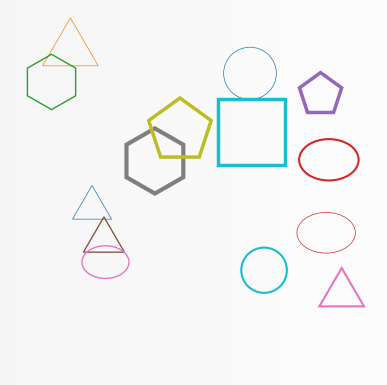[{"shape": "triangle", "thickness": 0.5, "radius": 0.29, "center": [0.238, 0.46]}, {"shape": "circle", "thickness": 0.5, "radius": 0.34, "center": [0.645, 0.809]}, {"shape": "triangle", "thickness": 0.5, "radius": 0.41, "center": [0.182, 0.871]}, {"shape": "hexagon", "thickness": 1, "radius": 0.36, "center": [0.133, 0.787]}, {"shape": "oval", "thickness": 0.5, "radius": 0.38, "center": [0.842, 0.395]}, {"shape": "oval", "thickness": 1.5, "radius": 0.38, "center": [0.849, 0.585]}, {"shape": "pentagon", "thickness": 2.5, "radius": 0.29, "center": [0.827, 0.754]}, {"shape": "triangle", "thickness": 1, "radius": 0.31, "center": [0.268, 0.376]}, {"shape": "triangle", "thickness": 1.5, "radius": 0.33, "center": [0.882, 0.237]}, {"shape": "oval", "thickness": 1, "radius": 0.3, "center": [0.272, 0.319]}, {"shape": "hexagon", "thickness": 3, "radius": 0.42, "center": [0.4, 0.582]}, {"shape": "pentagon", "thickness": 2.5, "radius": 0.42, "center": [0.464, 0.661]}, {"shape": "circle", "thickness": 1.5, "radius": 0.29, "center": [0.682, 0.298]}, {"shape": "square", "thickness": 2.5, "radius": 0.43, "center": [0.649, 0.658]}]